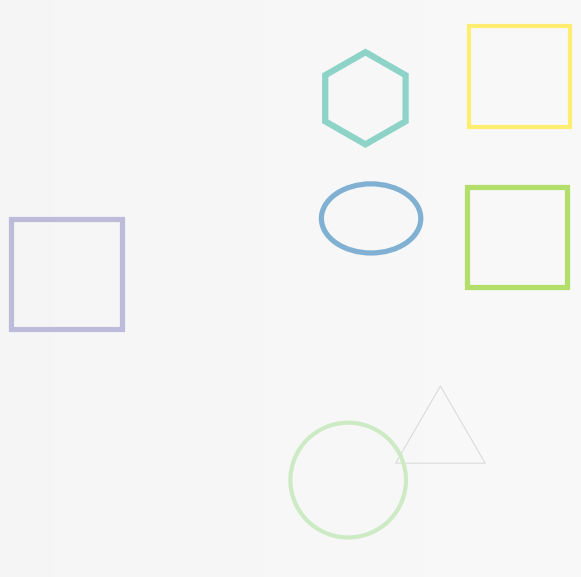[{"shape": "hexagon", "thickness": 3, "radius": 0.4, "center": [0.629, 0.829]}, {"shape": "square", "thickness": 2.5, "radius": 0.48, "center": [0.114, 0.524]}, {"shape": "oval", "thickness": 2.5, "radius": 0.43, "center": [0.638, 0.621]}, {"shape": "square", "thickness": 2.5, "radius": 0.43, "center": [0.89, 0.588]}, {"shape": "triangle", "thickness": 0.5, "radius": 0.44, "center": [0.758, 0.242]}, {"shape": "circle", "thickness": 2, "radius": 0.5, "center": [0.599, 0.168]}, {"shape": "square", "thickness": 2, "radius": 0.44, "center": [0.894, 0.867]}]